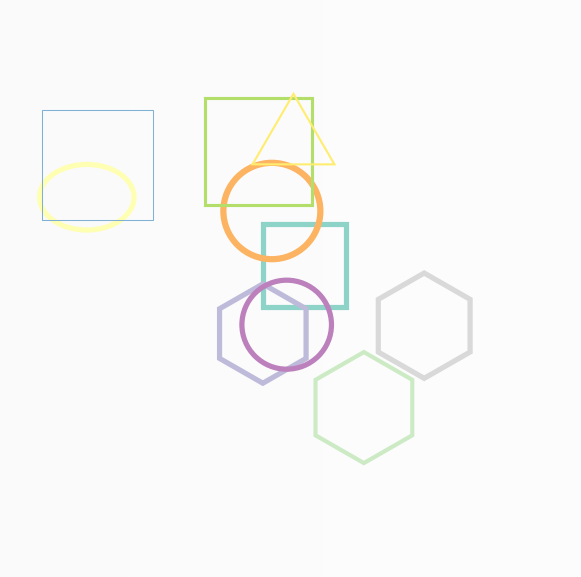[{"shape": "square", "thickness": 2.5, "radius": 0.36, "center": [0.523, 0.54]}, {"shape": "oval", "thickness": 2.5, "radius": 0.41, "center": [0.149, 0.658]}, {"shape": "hexagon", "thickness": 2.5, "radius": 0.43, "center": [0.452, 0.422]}, {"shape": "square", "thickness": 0.5, "radius": 0.48, "center": [0.167, 0.714]}, {"shape": "circle", "thickness": 3, "radius": 0.42, "center": [0.468, 0.634]}, {"shape": "square", "thickness": 1.5, "radius": 0.46, "center": [0.445, 0.736]}, {"shape": "hexagon", "thickness": 2.5, "radius": 0.46, "center": [0.73, 0.435]}, {"shape": "circle", "thickness": 2.5, "radius": 0.39, "center": [0.493, 0.437]}, {"shape": "hexagon", "thickness": 2, "radius": 0.48, "center": [0.626, 0.293]}, {"shape": "triangle", "thickness": 1, "radius": 0.41, "center": [0.505, 0.755]}]